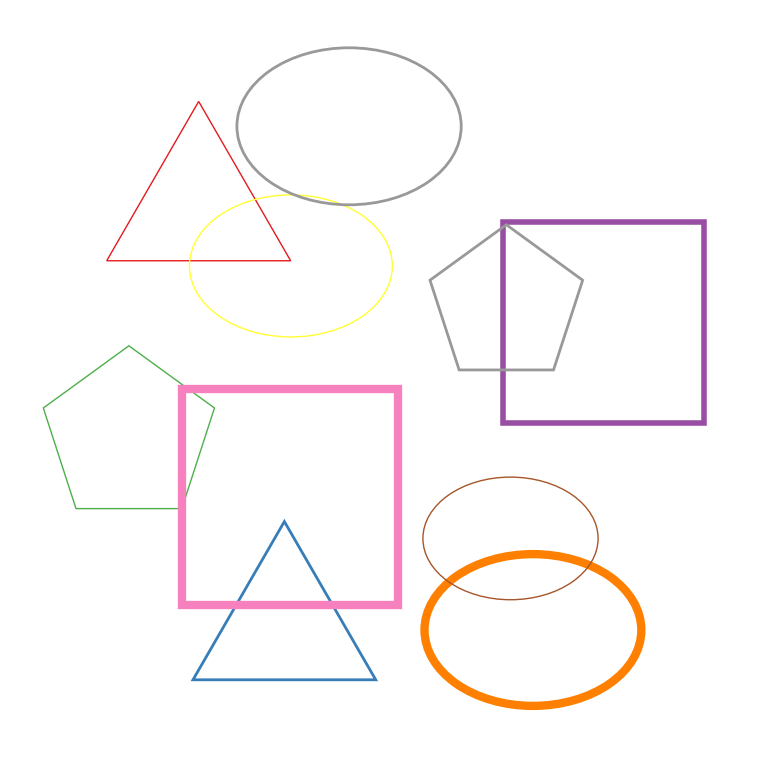[{"shape": "triangle", "thickness": 0.5, "radius": 0.69, "center": [0.258, 0.73]}, {"shape": "triangle", "thickness": 1, "radius": 0.69, "center": [0.369, 0.186]}, {"shape": "pentagon", "thickness": 0.5, "radius": 0.58, "center": [0.167, 0.434]}, {"shape": "square", "thickness": 2, "radius": 0.65, "center": [0.784, 0.581]}, {"shape": "oval", "thickness": 3, "radius": 0.7, "center": [0.692, 0.182]}, {"shape": "oval", "thickness": 0.5, "radius": 0.66, "center": [0.378, 0.655]}, {"shape": "oval", "thickness": 0.5, "radius": 0.57, "center": [0.663, 0.301]}, {"shape": "square", "thickness": 3, "radius": 0.7, "center": [0.376, 0.354]}, {"shape": "pentagon", "thickness": 1, "radius": 0.52, "center": [0.658, 0.604]}, {"shape": "oval", "thickness": 1, "radius": 0.73, "center": [0.453, 0.836]}]